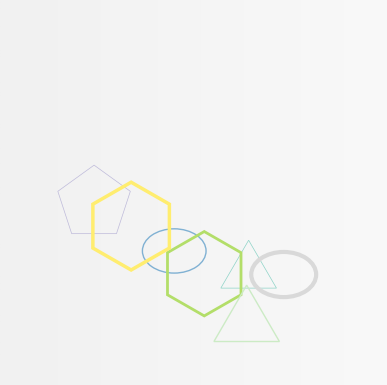[{"shape": "triangle", "thickness": 0.5, "radius": 0.41, "center": [0.642, 0.293]}, {"shape": "pentagon", "thickness": 0.5, "radius": 0.49, "center": [0.243, 0.473]}, {"shape": "oval", "thickness": 1, "radius": 0.41, "center": [0.45, 0.348]}, {"shape": "hexagon", "thickness": 2, "radius": 0.55, "center": [0.527, 0.289]}, {"shape": "oval", "thickness": 3, "radius": 0.42, "center": [0.732, 0.287]}, {"shape": "triangle", "thickness": 1, "radius": 0.49, "center": [0.637, 0.162]}, {"shape": "hexagon", "thickness": 2.5, "radius": 0.57, "center": [0.338, 0.413]}]